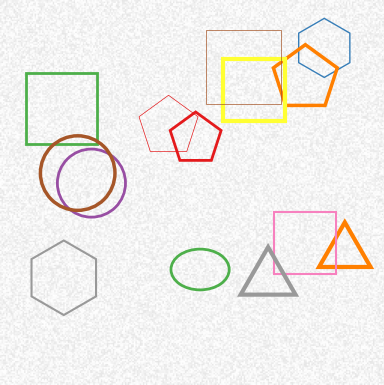[{"shape": "pentagon", "thickness": 2, "radius": 0.35, "center": [0.508, 0.64]}, {"shape": "pentagon", "thickness": 0.5, "radius": 0.4, "center": [0.438, 0.672]}, {"shape": "hexagon", "thickness": 1, "radius": 0.38, "center": [0.842, 0.876]}, {"shape": "oval", "thickness": 2, "radius": 0.38, "center": [0.52, 0.3]}, {"shape": "square", "thickness": 2, "radius": 0.46, "center": [0.16, 0.718]}, {"shape": "circle", "thickness": 2, "radius": 0.44, "center": [0.237, 0.524]}, {"shape": "pentagon", "thickness": 2.5, "radius": 0.44, "center": [0.793, 0.797]}, {"shape": "triangle", "thickness": 3, "radius": 0.39, "center": [0.896, 0.345]}, {"shape": "square", "thickness": 3, "radius": 0.4, "center": [0.659, 0.767]}, {"shape": "circle", "thickness": 2.5, "radius": 0.48, "center": [0.202, 0.55]}, {"shape": "square", "thickness": 0.5, "radius": 0.49, "center": [0.632, 0.826]}, {"shape": "square", "thickness": 1.5, "radius": 0.4, "center": [0.791, 0.37]}, {"shape": "hexagon", "thickness": 1.5, "radius": 0.48, "center": [0.166, 0.279]}, {"shape": "triangle", "thickness": 3, "radius": 0.41, "center": [0.696, 0.276]}]